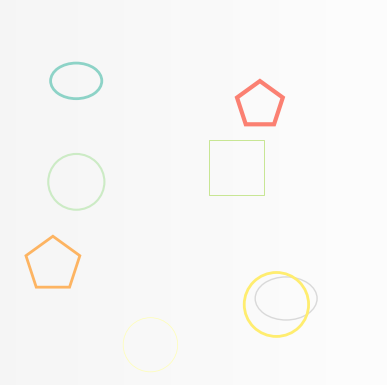[{"shape": "oval", "thickness": 2, "radius": 0.33, "center": [0.197, 0.79]}, {"shape": "circle", "thickness": 0.5, "radius": 0.35, "center": [0.388, 0.105]}, {"shape": "pentagon", "thickness": 3, "radius": 0.31, "center": [0.671, 0.727]}, {"shape": "pentagon", "thickness": 2, "radius": 0.37, "center": [0.137, 0.313]}, {"shape": "square", "thickness": 0.5, "radius": 0.35, "center": [0.61, 0.565]}, {"shape": "oval", "thickness": 1, "radius": 0.4, "center": [0.738, 0.225]}, {"shape": "circle", "thickness": 1.5, "radius": 0.36, "center": [0.197, 0.528]}, {"shape": "circle", "thickness": 2, "radius": 0.42, "center": [0.713, 0.209]}]